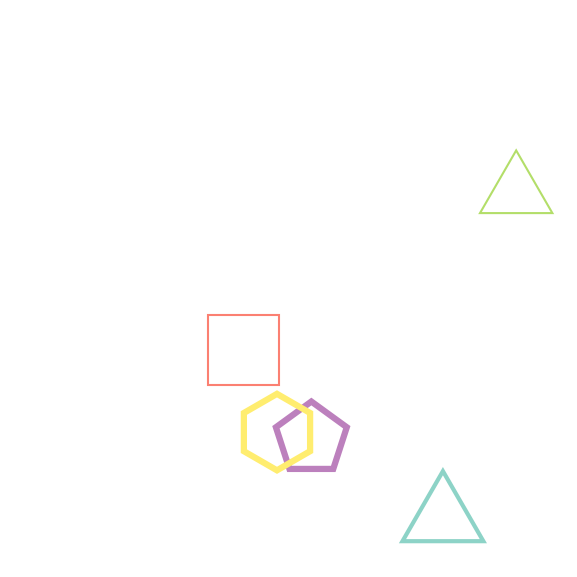[{"shape": "triangle", "thickness": 2, "radius": 0.4, "center": [0.767, 0.102]}, {"shape": "square", "thickness": 1, "radius": 0.31, "center": [0.421, 0.393]}, {"shape": "triangle", "thickness": 1, "radius": 0.36, "center": [0.894, 0.666]}, {"shape": "pentagon", "thickness": 3, "radius": 0.32, "center": [0.539, 0.239]}, {"shape": "hexagon", "thickness": 3, "radius": 0.33, "center": [0.48, 0.251]}]